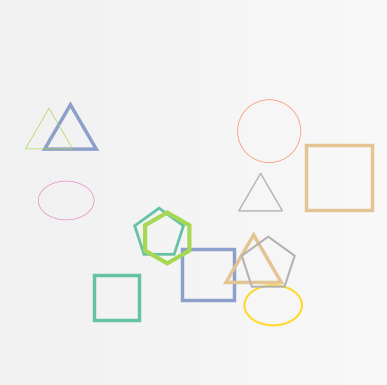[{"shape": "square", "thickness": 2.5, "radius": 0.29, "center": [0.3, 0.227]}, {"shape": "pentagon", "thickness": 2, "radius": 0.33, "center": [0.411, 0.393]}, {"shape": "circle", "thickness": 0.5, "radius": 0.41, "center": [0.695, 0.659]}, {"shape": "square", "thickness": 2.5, "radius": 0.33, "center": [0.536, 0.287]}, {"shape": "triangle", "thickness": 2.5, "radius": 0.38, "center": [0.182, 0.651]}, {"shape": "oval", "thickness": 0.5, "radius": 0.36, "center": [0.171, 0.479]}, {"shape": "hexagon", "thickness": 3, "radius": 0.33, "center": [0.432, 0.382]}, {"shape": "triangle", "thickness": 0.5, "radius": 0.35, "center": [0.126, 0.648]}, {"shape": "oval", "thickness": 1.5, "radius": 0.37, "center": [0.705, 0.207]}, {"shape": "triangle", "thickness": 2.5, "radius": 0.41, "center": [0.654, 0.308]}, {"shape": "square", "thickness": 2.5, "radius": 0.43, "center": [0.874, 0.539]}, {"shape": "pentagon", "thickness": 1.5, "radius": 0.36, "center": [0.692, 0.313]}, {"shape": "triangle", "thickness": 1, "radius": 0.33, "center": [0.672, 0.485]}]